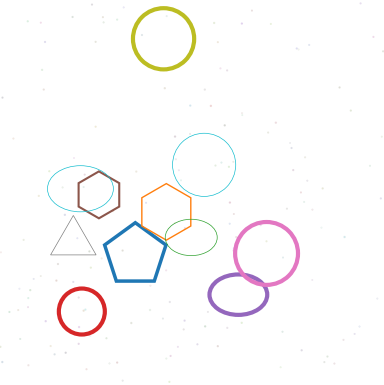[{"shape": "pentagon", "thickness": 2.5, "radius": 0.42, "center": [0.351, 0.338]}, {"shape": "hexagon", "thickness": 1, "radius": 0.37, "center": [0.432, 0.45]}, {"shape": "oval", "thickness": 0.5, "radius": 0.34, "center": [0.497, 0.383]}, {"shape": "circle", "thickness": 3, "radius": 0.3, "center": [0.213, 0.191]}, {"shape": "oval", "thickness": 3, "radius": 0.37, "center": [0.619, 0.235]}, {"shape": "hexagon", "thickness": 1.5, "radius": 0.3, "center": [0.257, 0.494]}, {"shape": "circle", "thickness": 3, "radius": 0.41, "center": [0.692, 0.342]}, {"shape": "triangle", "thickness": 0.5, "radius": 0.34, "center": [0.19, 0.372]}, {"shape": "circle", "thickness": 3, "radius": 0.4, "center": [0.425, 0.899]}, {"shape": "oval", "thickness": 0.5, "radius": 0.43, "center": [0.209, 0.51]}, {"shape": "circle", "thickness": 0.5, "radius": 0.41, "center": [0.53, 0.572]}]